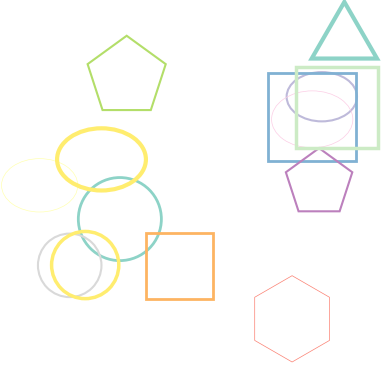[{"shape": "triangle", "thickness": 3, "radius": 0.49, "center": [0.894, 0.897]}, {"shape": "circle", "thickness": 2, "radius": 0.54, "center": [0.311, 0.431]}, {"shape": "oval", "thickness": 0.5, "radius": 0.49, "center": [0.103, 0.519]}, {"shape": "oval", "thickness": 1.5, "radius": 0.46, "center": [0.836, 0.749]}, {"shape": "hexagon", "thickness": 0.5, "radius": 0.56, "center": [0.759, 0.172]}, {"shape": "square", "thickness": 2, "radius": 0.57, "center": [0.811, 0.696]}, {"shape": "square", "thickness": 2, "radius": 0.43, "center": [0.466, 0.31]}, {"shape": "pentagon", "thickness": 1.5, "radius": 0.53, "center": [0.329, 0.8]}, {"shape": "oval", "thickness": 0.5, "radius": 0.53, "center": [0.811, 0.69]}, {"shape": "circle", "thickness": 1.5, "radius": 0.41, "center": [0.181, 0.311]}, {"shape": "pentagon", "thickness": 1.5, "radius": 0.45, "center": [0.829, 0.525]}, {"shape": "square", "thickness": 2.5, "radius": 0.53, "center": [0.876, 0.721]}, {"shape": "oval", "thickness": 3, "radius": 0.58, "center": [0.264, 0.586]}, {"shape": "circle", "thickness": 2.5, "radius": 0.44, "center": [0.221, 0.312]}]